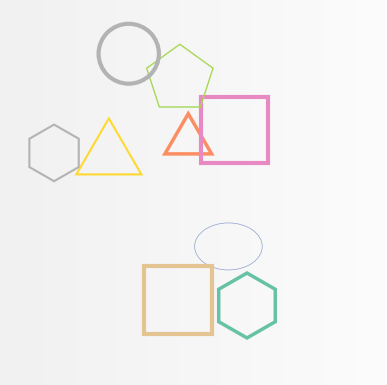[{"shape": "hexagon", "thickness": 2.5, "radius": 0.42, "center": [0.637, 0.207]}, {"shape": "triangle", "thickness": 2.5, "radius": 0.35, "center": [0.486, 0.635]}, {"shape": "oval", "thickness": 0.5, "radius": 0.44, "center": [0.59, 0.36]}, {"shape": "square", "thickness": 3, "radius": 0.43, "center": [0.605, 0.662]}, {"shape": "pentagon", "thickness": 1, "radius": 0.45, "center": [0.464, 0.795]}, {"shape": "triangle", "thickness": 1.5, "radius": 0.48, "center": [0.281, 0.595]}, {"shape": "square", "thickness": 3, "radius": 0.44, "center": [0.459, 0.221]}, {"shape": "circle", "thickness": 3, "radius": 0.39, "center": [0.332, 0.86]}, {"shape": "hexagon", "thickness": 1.5, "radius": 0.37, "center": [0.14, 0.603]}]